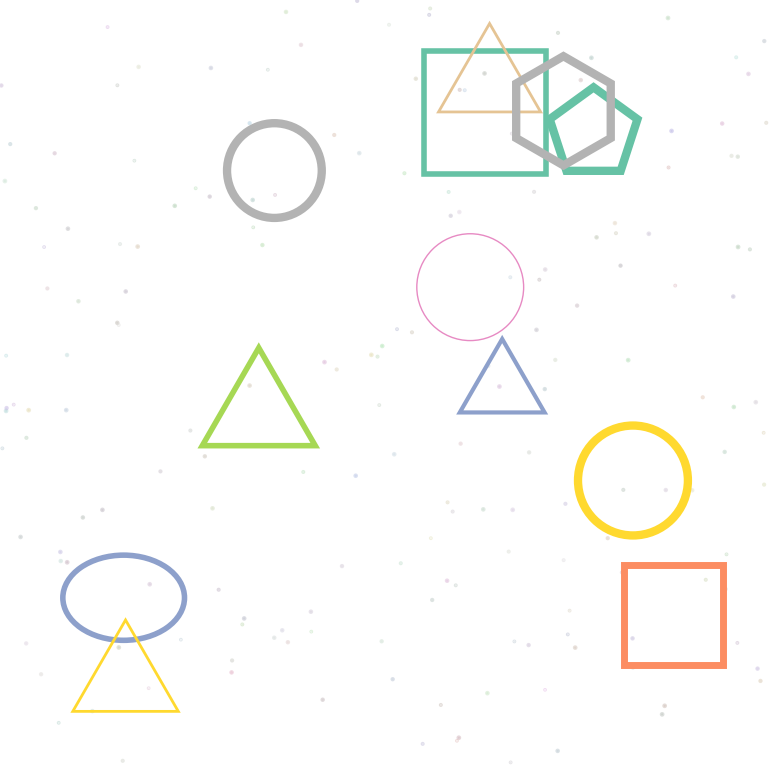[{"shape": "pentagon", "thickness": 3, "radius": 0.3, "center": [0.771, 0.827]}, {"shape": "square", "thickness": 2, "radius": 0.4, "center": [0.63, 0.854]}, {"shape": "square", "thickness": 2.5, "radius": 0.32, "center": [0.875, 0.201]}, {"shape": "oval", "thickness": 2, "radius": 0.4, "center": [0.161, 0.224]}, {"shape": "triangle", "thickness": 1.5, "radius": 0.32, "center": [0.652, 0.496]}, {"shape": "circle", "thickness": 0.5, "radius": 0.35, "center": [0.611, 0.627]}, {"shape": "triangle", "thickness": 2, "radius": 0.42, "center": [0.336, 0.464]}, {"shape": "triangle", "thickness": 1, "radius": 0.4, "center": [0.163, 0.116]}, {"shape": "circle", "thickness": 3, "radius": 0.36, "center": [0.822, 0.376]}, {"shape": "triangle", "thickness": 1, "radius": 0.38, "center": [0.636, 0.893]}, {"shape": "hexagon", "thickness": 3, "radius": 0.35, "center": [0.732, 0.856]}, {"shape": "circle", "thickness": 3, "radius": 0.31, "center": [0.356, 0.778]}]